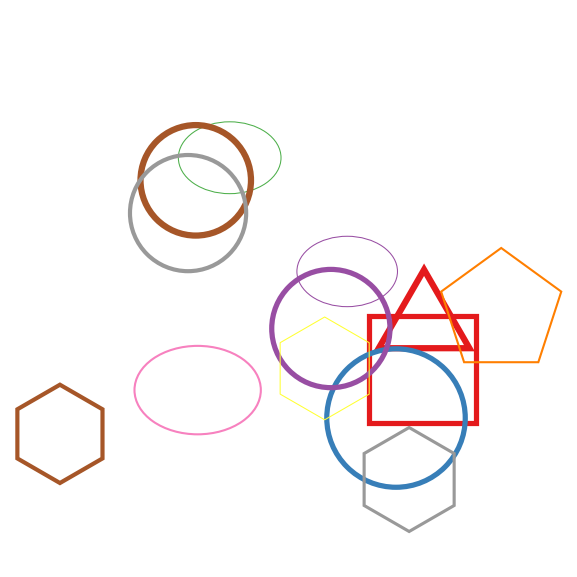[{"shape": "square", "thickness": 2.5, "radius": 0.46, "center": [0.732, 0.359]}, {"shape": "triangle", "thickness": 3, "radius": 0.45, "center": [0.734, 0.441]}, {"shape": "circle", "thickness": 2.5, "radius": 0.6, "center": [0.686, 0.275]}, {"shape": "oval", "thickness": 0.5, "radius": 0.44, "center": [0.398, 0.726]}, {"shape": "circle", "thickness": 2.5, "radius": 0.51, "center": [0.573, 0.43]}, {"shape": "oval", "thickness": 0.5, "radius": 0.44, "center": [0.601, 0.529]}, {"shape": "pentagon", "thickness": 1, "radius": 0.55, "center": [0.868, 0.46]}, {"shape": "hexagon", "thickness": 0.5, "radius": 0.45, "center": [0.562, 0.361]}, {"shape": "hexagon", "thickness": 2, "radius": 0.43, "center": [0.104, 0.248]}, {"shape": "circle", "thickness": 3, "radius": 0.48, "center": [0.339, 0.687]}, {"shape": "oval", "thickness": 1, "radius": 0.55, "center": [0.342, 0.324]}, {"shape": "circle", "thickness": 2, "radius": 0.5, "center": [0.326, 0.63]}, {"shape": "hexagon", "thickness": 1.5, "radius": 0.45, "center": [0.708, 0.169]}]